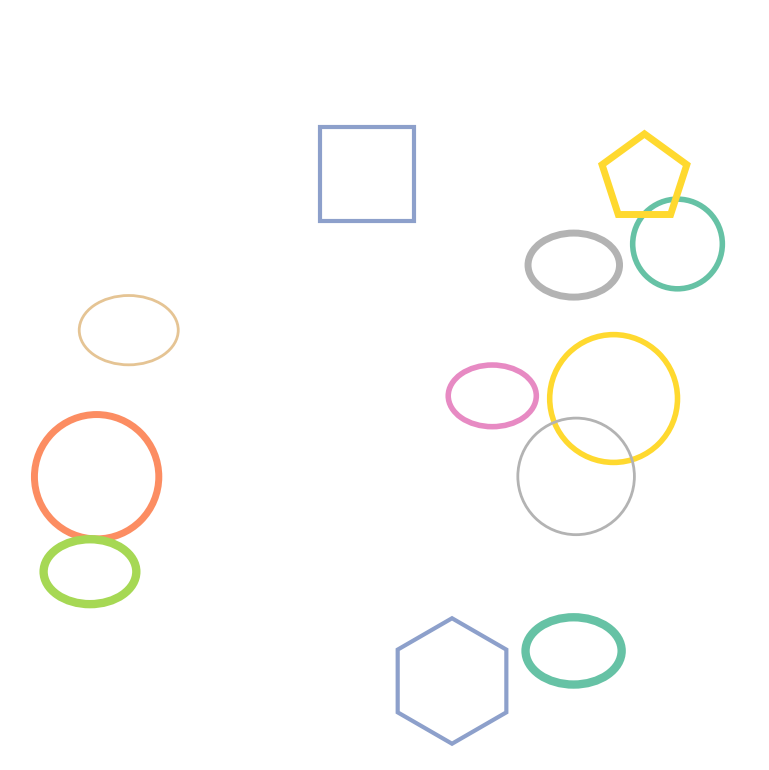[{"shape": "circle", "thickness": 2, "radius": 0.29, "center": [0.88, 0.683]}, {"shape": "oval", "thickness": 3, "radius": 0.31, "center": [0.745, 0.155]}, {"shape": "circle", "thickness": 2.5, "radius": 0.4, "center": [0.125, 0.381]}, {"shape": "square", "thickness": 1.5, "radius": 0.3, "center": [0.476, 0.774]}, {"shape": "hexagon", "thickness": 1.5, "radius": 0.41, "center": [0.587, 0.116]}, {"shape": "oval", "thickness": 2, "radius": 0.29, "center": [0.639, 0.486]}, {"shape": "oval", "thickness": 3, "radius": 0.3, "center": [0.117, 0.258]}, {"shape": "pentagon", "thickness": 2.5, "radius": 0.29, "center": [0.837, 0.768]}, {"shape": "circle", "thickness": 2, "radius": 0.41, "center": [0.797, 0.482]}, {"shape": "oval", "thickness": 1, "radius": 0.32, "center": [0.167, 0.571]}, {"shape": "circle", "thickness": 1, "radius": 0.38, "center": [0.748, 0.381]}, {"shape": "oval", "thickness": 2.5, "radius": 0.3, "center": [0.745, 0.656]}]